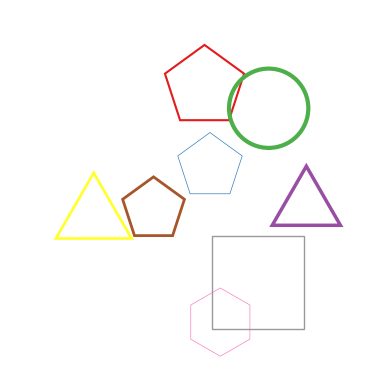[{"shape": "pentagon", "thickness": 1.5, "radius": 0.54, "center": [0.531, 0.775]}, {"shape": "pentagon", "thickness": 0.5, "radius": 0.44, "center": [0.545, 0.568]}, {"shape": "circle", "thickness": 3, "radius": 0.51, "center": [0.698, 0.719]}, {"shape": "triangle", "thickness": 2.5, "radius": 0.51, "center": [0.796, 0.466]}, {"shape": "triangle", "thickness": 2, "radius": 0.57, "center": [0.243, 0.437]}, {"shape": "pentagon", "thickness": 2, "radius": 0.42, "center": [0.399, 0.456]}, {"shape": "hexagon", "thickness": 0.5, "radius": 0.44, "center": [0.572, 0.163]}, {"shape": "square", "thickness": 1, "radius": 0.6, "center": [0.67, 0.266]}]